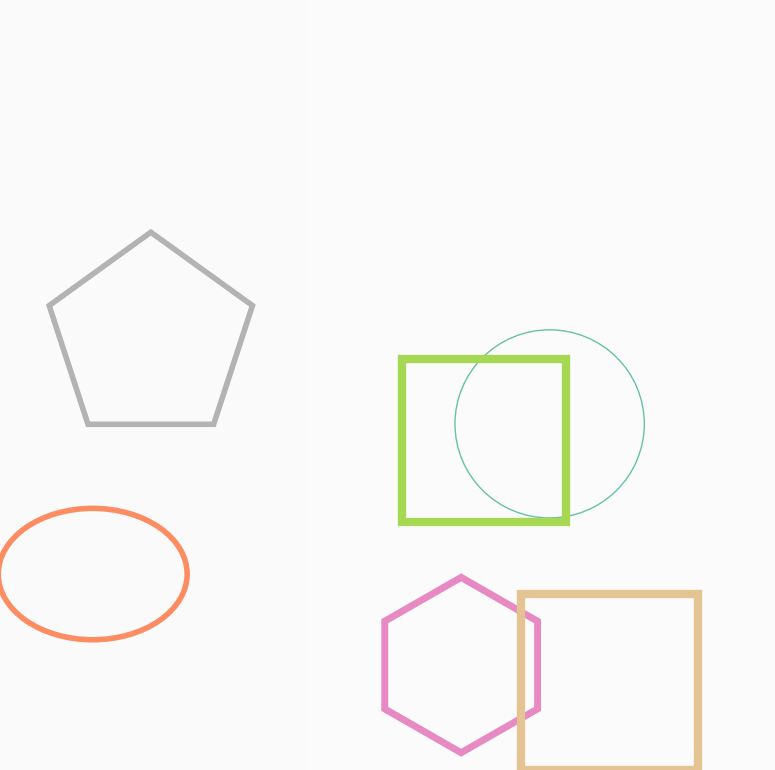[{"shape": "circle", "thickness": 0.5, "radius": 0.61, "center": [0.709, 0.449]}, {"shape": "oval", "thickness": 2, "radius": 0.61, "center": [0.12, 0.254]}, {"shape": "hexagon", "thickness": 2.5, "radius": 0.57, "center": [0.595, 0.136]}, {"shape": "square", "thickness": 3, "radius": 0.53, "center": [0.624, 0.427]}, {"shape": "square", "thickness": 3, "radius": 0.57, "center": [0.786, 0.114]}, {"shape": "pentagon", "thickness": 2, "radius": 0.69, "center": [0.195, 0.561]}]